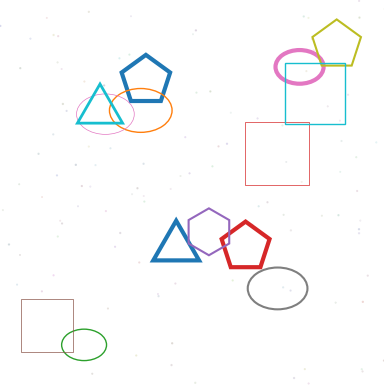[{"shape": "triangle", "thickness": 3, "radius": 0.34, "center": [0.458, 0.358]}, {"shape": "pentagon", "thickness": 3, "radius": 0.33, "center": [0.379, 0.791]}, {"shape": "oval", "thickness": 1, "radius": 0.41, "center": [0.366, 0.713]}, {"shape": "oval", "thickness": 1, "radius": 0.29, "center": [0.218, 0.104]}, {"shape": "square", "thickness": 0.5, "radius": 0.41, "center": [0.72, 0.602]}, {"shape": "pentagon", "thickness": 3, "radius": 0.33, "center": [0.638, 0.359]}, {"shape": "hexagon", "thickness": 1.5, "radius": 0.3, "center": [0.543, 0.398]}, {"shape": "square", "thickness": 0.5, "radius": 0.34, "center": [0.122, 0.154]}, {"shape": "oval", "thickness": 3, "radius": 0.31, "center": [0.778, 0.826]}, {"shape": "oval", "thickness": 0.5, "radius": 0.37, "center": [0.274, 0.703]}, {"shape": "oval", "thickness": 1.5, "radius": 0.39, "center": [0.721, 0.251]}, {"shape": "pentagon", "thickness": 1.5, "radius": 0.33, "center": [0.875, 0.883]}, {"shape": "square", "thickness": 1, "radius": 0.39, "center": [0.818, 0.757]}, {"shape": "triangle", "thickness": 2, "radius": 0.34, "center": [0.26, 0.714]}]